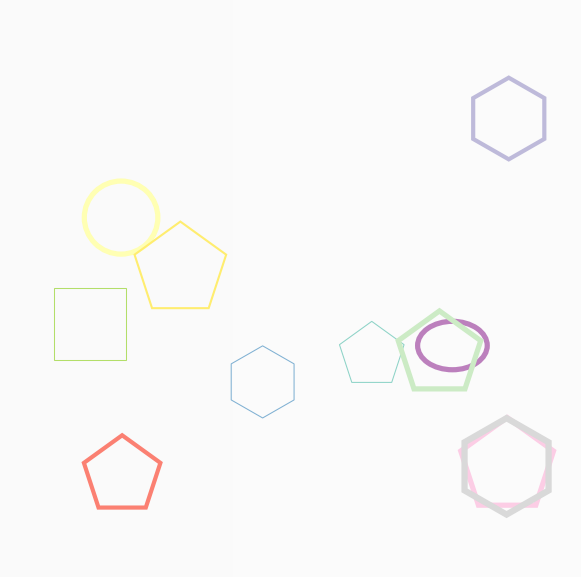[{"shape": "pentagon", "thickness": 0.5, "radius": 0.29, "center": [0.64, 0.384]}, {"shape": "circle", "thickness": 2.5, "radius": 0.32, "center": [0.208, 0.622]}, {"shape": "hexagon", "thickness": 2, "radius": 0.35, "center": [0.875, 0.794]}, {"shape": "pentagon", "thickness": 2, "radius": 0.35, "center": [0.21, 0.176]}, {"shape": "hexagon", "thickness": 0.5, "radius": 0.31, "center": [0.452, 0.338]}, {"shape": "square", "thickness": 0.5, "radius": 0.31, "center": [0.154, 0.438]}, {"shape": "pentagon", "thickness": 2.5, "radius": 0.42, "center": [0.872, 0.192]}, {"shape": "hexagon", "thickness": 3, "radius": 0.42, "center": [0.872, 0.192]}, {"shape": "oval", "thickness": 2.5, "radius": 0.3, "center": [0.778, 0.401]}, {"shape": "pentagon", "thickness": 2.5, "radius": 0.37, "center": [0.756, 0.386]}, {"shape": "pentagon", "thickness": 1, "radius": 0.41, "center": [0.31, 0.533]}]